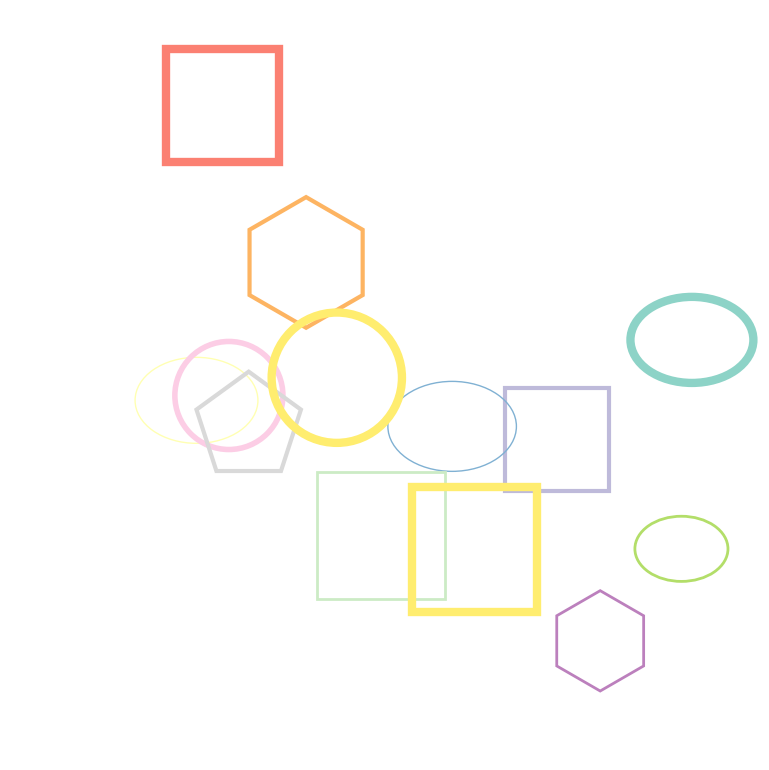[{"shape": "oval", "thickness": 3, "radius": 0.4, "center": [0.899, 0.559]}, {"shape": "oval", "thickness": 0.5, "radius": 0.4, "center": [0.255, 0.48]}, {"shape": "square", "thickness": 1.5, "radius": 0.34, "center": [0.723, 0.429]}, {"shape": "square", "thickness": 3, "radius": 0.37, "center": [0.29, 0.863]}, {"shape": "oval", "thickness": 0.5, "radius": 0.42, "center": [0.587, 0.446]}, {"shape": "hexagon", "thickness": 1.5, "radius": 0.42, "center": [0.398, 0.659]}, {"shape": "oval", "thickness": 1, "radius": 0.3, "center": [0.885, 0.287]}, {"shape": "circle", "thickness": 2, "radius": 0.35, "center": [0.297, 0.486]}, {"shape": "pentagon", "thickness": 1.5, "radius": 0.36, "center": [0.323, 0.446]}, {"shape": "hexagon", "thickness": 1, "radius": 0.33, "center": [0.779, 0.168]}, {"shape": "square", "thickness": 1, "radius": 0.41, "center": [0.495, 0.305]}, {"shape": "circle", "thickness": 3, "radius": 0.42, "center": [0.437, 0.509]}, {"shape": "square", "thickness": 3, "radius": 0.41, "center": [0.616, 0.286]}]